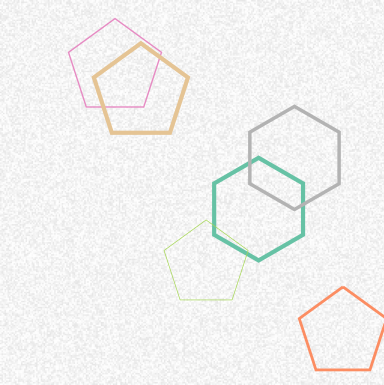[{"shape": "hexagon", "thickness": 3, "radius": 0.67, "center": [0.672, 0.457]}, {"shape": "pentagon", "thickness": 2, "radius": 0.6, "center": [0.891, 0.136]}, {"shape": "pentagon", "thickness": 1, "radius": 0.63, "center": [0.299, 0.825]}, {"shape": "pentagon", "thickness": 0.5, "radius": 0.57, "center": [0.535, 0.314]}, {"shape": "pentagon", "thickness": 3, "radius": 0.64, "center": [0.366, 0.759]}, {"shape": "hexagon", "thickness": 2.5, "radius": 0.67, "center": [0.765, 0.59]}]